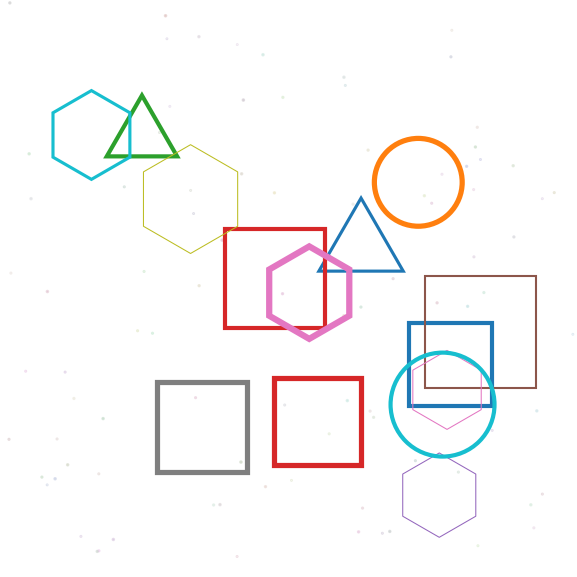[{"shape": "triangle", "thickness": 1.5, "radius": 0.42, "center": [0.625, 0.572]}, {"shape": "square", "thickness": 2, "radius": 0.36, "center": [0.78, 0.368]}, {"shape": "circle", "thickness": 2.5, "radius": 0.38, "center": [0.724, 0.683]}, {"shape": "triangle", "thickness": 2, "radius": 0.35, "center": [0.246, 0.764]}, {"shape": "square", "thickness": 2.5, "radius": 0.37, "center": [0.55, 0.269]}, {"shape": "square", "thickness": 2, "radius": 0.43, "center": [0.476, 0.517]}, {"shape": "hexagon", "thickness": 0.5, "radius": 0.37, "center": [0.761, 0.142]}, {"shape": "square", "thickness": 1, "radius": 0.48, "center": [0.832, 0.424]}, {"shape": "hexagon", "thickness": 3, "radius": 0.4, "center": [0.536, 0.492]}, {"shape": "hexagon", "thickness": 0.5, "radius": 0.34, "center": [0.774, 0.324]}, {"shape": "square", "thickness": 2.5, "radius": 0.39, "center": [0.35, 0.26]}, {"shape": "hexagon", "thickness": 0.5, "radius": 0.47, "center": [0.33, 0.654]}, {"shape": "circle", "thickness": 2, "radius": 0.45, "center": [0.766, 0.299]}, {"shape": "hexagon", "thickness": 1.5, "radius": 0.38, "center": [0.158, 0.765]}]